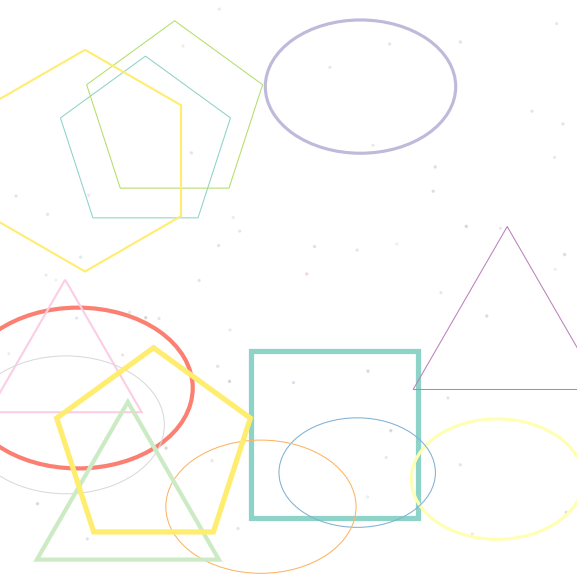[{"shape": "pentagon", "thickness": 0.5, "radius": 0.77, "center": [0.252, 0.747]}, {"shape": "square", "thickness": 2.5, "radius": 0.72, "center": [0.579, 0.247]}, {"shape": "oval", "thickness": 1.5, "radius": 0.74, "center": [0.861, 0.17]}, {"shape": "oval", "thickness": 1.5, "radius": 0.82, "center": [0.624, 0.849]}, {"shape": "oval", "thickness": 2, "radius": 0.99, "center": [0.135, 0.327]}, {"shape": "oval", "thickness": 0.5, "radius": 0.68, "center": [0.619, 0.181]}, {"shape": "oval", "thickness": 0.5, "radius": 0.82, "center": [0.452, 0.122]}, {"shape": "pentagon", "thickness": 0.5, "radius": 0.8, "center": [0.302, 0.803]}, {"shape": "triangle", "thickness": 1, "radius": 0.76, "center": [0.113, 0.362]}, {"shape": "oval", "thickness": 0.5, "radius": 0.85, "center": [0.114, 0.263]}, {"shape": "triangle", "thickness": 0.5, "radius": 0.94, "center": [0.878, 0.419]}, {"shape": "triangle", "thickness": 2, "radius": 0.91, "center": [0.221, 0.121]}, {"shape": "pentagon", "thickness": 2.5, "radius": 0.88, "center": [0.266, 0.221]}, {"shape": "hexagon", "thickness": 1, "radius": 0.96, "center": [0.147, 0.721]}]